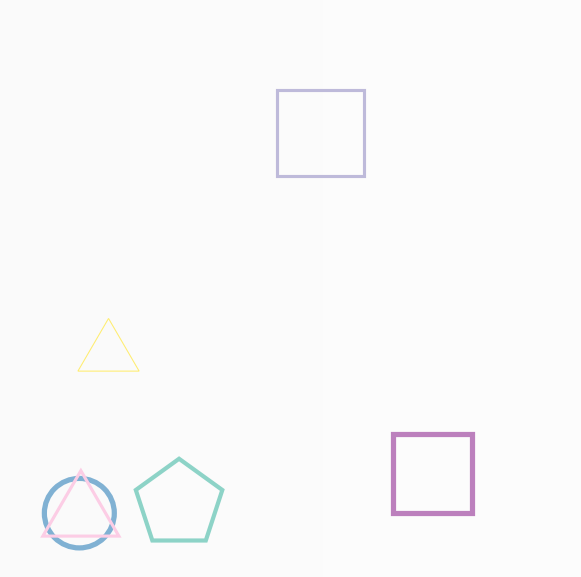[{"shape": "pentagon", "thickness": 2, "radius": 0.39, "center": [0.308, 0.126]}, {"shape": "square", "thickness": 1.5, "radius": 0.37, "center": [0.551, 0.769]}, {"shape": "circle", "thickness": 2.5, "radius": 0.3, "center": [0.137, 0.111]}, {"shape": "triangle", "thickness": 1.5, "radius": 0.38, "center": [0.139, 0.109]}, {"shape": "square", "thickness": 2.5, "radius": 0.34, "center": [0.744, 0.179]}, {"shape": "triangle", "thickness": 0.5, "radius": 0.3, "center": [0.187, 0.387]}]